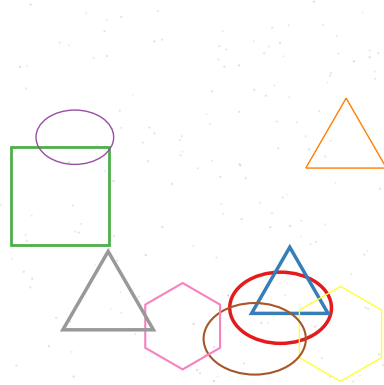[{"shape": "oval", "thickness": 2.5, "radius": 0.66, "center": [0.729, 0.201]}, {"shape": "triangle", "thickness": 2.5, "radius": 0.57, "center": [0.753, 0.243]}, {"shape": "square", "thickness": 2, "radius": 0.64, "center": [0.156, 0.492]}, {"shape": "oval", "thickness": 1, "radius": 0.5, "center": [0.194, 0.644]}, {"shape": "triangle", "thickness": 1, "radius": 0.61, "center": [0.899, 0.624]}, {"shape": "hexagon", "thickness": 1, "radius": 0.62, "center": [0.884, 0.133]}, {"shape": "oval", "thickness": 1.5, "radius": 0.66, "center": [0.662, 0.12]}, {"shape": "hexagon", "thickness": 1.5, "radius": 0.56, "center": [0.474, 0.153]}, {"shape": "triangle", "thickness": 2.5, "radius": 0.68, "center": [0.281, 0.211]}]